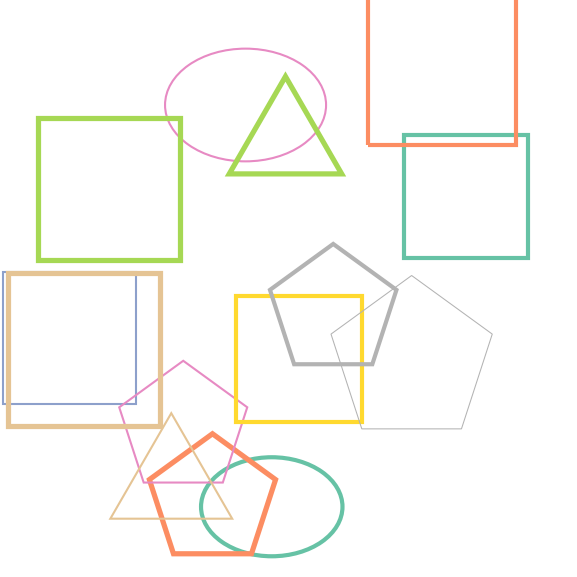[{"shape": "square", "thickness": 2, "radius": 0.53, "center": [0.807, 0.659]}, {"shape": "oval", "thickness": 2, "radius": 0.61, "center": [0.471, 0.122]}, {"shape": "pentagon", "thickness": 2.5, "radius": 0.57, "center": [0.368, 0.133]}, {"shape": "square", "thickness": 2, "radius": 0.64, "center": [0.765, 0.876]}, {"shape": "square", "thickness": 1, "radius": 0.57, "center": [0.12, 0.414]}, {"shape": "oval", "thickness": 1, "radius": 0.7, "center": [0.425, 0.817]}, {"shape": "pentagon", "thickness": 1, "radius": 0.58, "center": [0.317, 0.258]}, {"shape": "triangle", "thickness": 2.5, "radius": 0.56, "center": [0.494, 0.754]}, {"shape": "square", "thickness": 2.5, "radius": 0.62, "center": [0.189, 0.672]}, {"shape": "square", "thickness": 2, "radius": 0.54, "center": [0.517, 0.378]}, {"shape": "square", "thickness": 2.5, "radius": 0.66, "center": [0.145, 0.394]}, {"shape": "triangle", "thickness": 1, "radius": 0.61, "center": [0.297, 0.162]}, {"shape": "pentagon", "thickness": 2, "radius": 0.58, "center": [0.577, 0.462]}, {"shape": "pentagon", "thickness": 0.5, "radius": 0.73, "center": [0.713, 0.375]}]